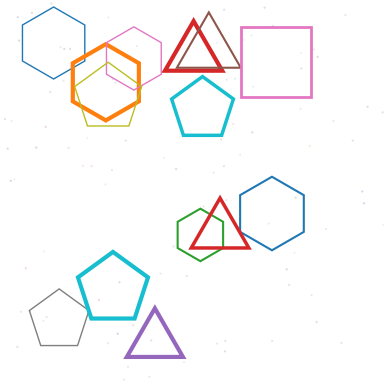[{"shape": "hexagon", "thickness": 1, "radius": 0.47, "center": [0.139, 0.888]}, {"shape": "hexagon", "thickness": 1.5, "radius": 0.48, "center": [0.706, 0.445]}, {"shape": "hexagon", "thickness": 3, "radius": 0.5, "center": [0.275, 0.786]}, {"shape": "hexagon", "thickness": 1.5, "radius": 0.34, "center": [0.52, 0.39]}, {"shape": "triangle", "thickness": 2.5, "radius": 0.43, "center": [0.572, 0.399]}, {"shape": "triangle", "thickness": 3, "radius": 0.43, "center": [0.503, 0.859]}, {"shape": "triangle", "thickness": 3, "radius": 0.42, "center": [0.402, 0.115]}, {"shape": "triangle", "thickness": 1.5, "radius": 0.48, "center": [0.542, 0.872]}, {"shape": "hexagon", "thickness": 1, "radius": 0.41, "center": [0.348, 0.848]}, {"shape": "square", "thickness": 2, "radius": 0.45, "center": [0.716, 0.84]}, {"shape": "pentagon", "thickness": 1, "radius": 0.41, "center": [0.154, 0.168]}, {"shape": "pentagon", "thickness": 1, "radius": 0.46, "center": [0.281, 0.747]}, {"shape": "pentagon", "thickness": 3, "radius": 0.48, "center": [0.293, 0.25]}, {"shape": "pentagon", "thickness": 2.5, "radius": 0.42, "center": [0.526, 0.717]}]